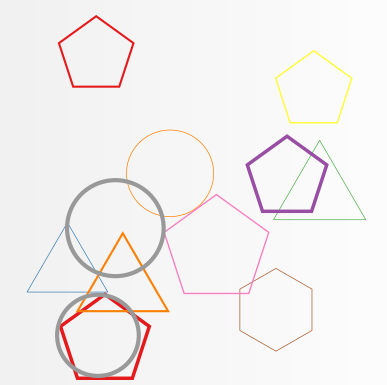[{"shape": "pentagon", "thickness": 2.5, "radius": 0.6, "center": [0.271, 0.115]}, {"shape": "pentagon", "thickness": 1.5, "radius": 0.51, "center": [0.248, 0.857]}, {"shape": "triangle", "thickness": 0.5, "radius": 0.6, "center": [0.174, 0.302]}, {"shape": "triangle", "thickness": 0.5, "radius": 0.69, "center": [0.825, 0.498]}, {"shape": "pentagon", "thickness": 2.5, "radius": 0.54, "center": [0.741, 0.538]}, {"shape": "circle", "thickness": 0.5, "radius": 0.56, "center": [0.439, 0.55]}, {"shape": "triangle", "thickness": 1.5, "radius": 0.67, "center": [0.317, 0.259]}, {"shape": "pentagon", "thickness": 1, "radius": 0.52, "center": [0.81, 0.765]}, {"shape": "hexagon", "thickness": 0.5, "radius": 0.54, "center": [0.712, 0.195]}, {"shape": "pentagon", "thickness": 1, "radius": 0.71, "center": [0.559, 0.353]}, {"shape": "circle", "thickness": 3, "radius": 0.53, "center": [0.253, 0.129]}, {"shape": "circle", "thickness": 3, "radius": 0.62, "center": [0.298, 0.407]}]